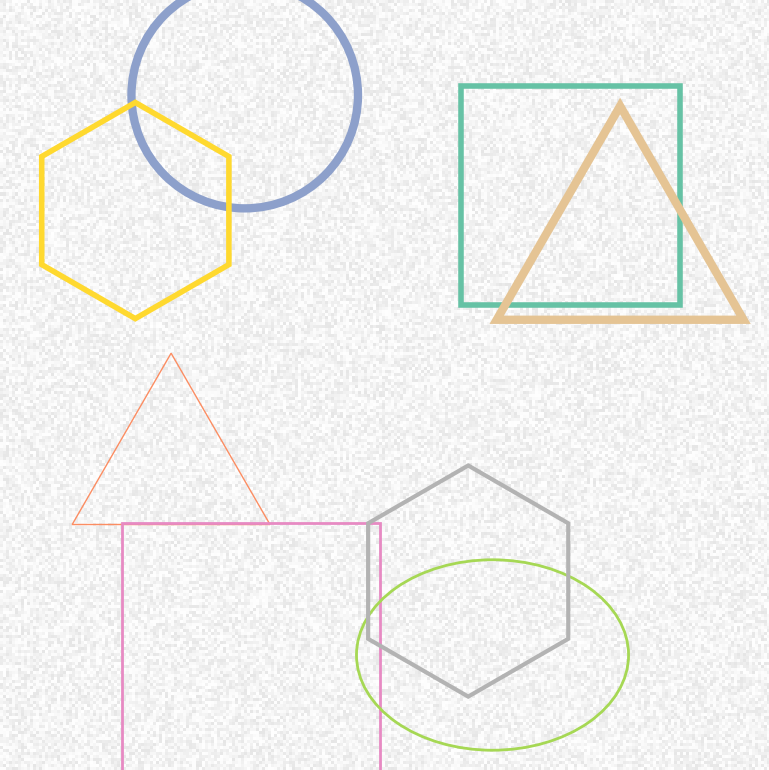[{"shape": "square", "thickness": 2, "radius": 0.71, "center": [0.741, 0.746]}, {"shape": "triangle", "thickness": 0.5, "radius": 0.74, "center": [0.222, 0.393]}, {"shape": "circle", "thickness": 3, "radius": 0.74, "center": [0.318, 0.876]}, {"shape": "square", "thickness": 1, "radius": 0.84, "center": [0.326, 0.153]}, {"shape": "oval", "thickness": 1, "radius": 0.88, "center": [0.64, 0.149]}, {"shape": "hexagon", "thickness": 2, "radius": 0.7, "center": [0.176, 0.727]}, {"shape": "triangle", "thickness": 3, "radius": 0.93, "center": [0.805, 0.677]}, {"shape": "hexagon", "thickness": 1.5, "radius": 0.75, "center": [0.608, 0.245]}]